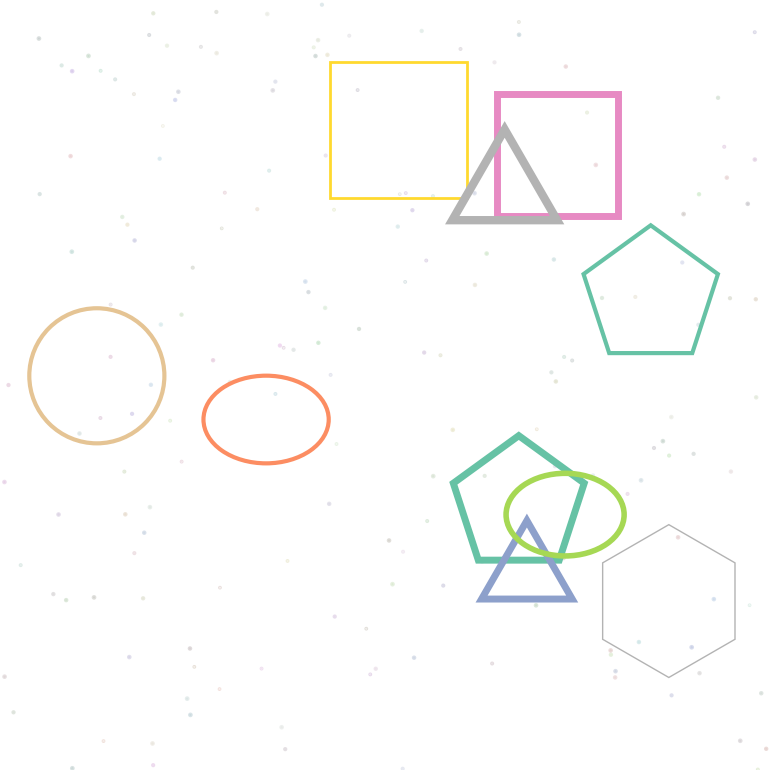[{"shape": "pentagon", "thickness": 2.5, "radius": 0.45, "center": [0.674, 0.345]}, {"shape": "pentagon", "thickness": 1.5, "radius": 0.46, "center": [0.845, 0.616]}, {"shape": "oval", "thickness": 1.5, "radius": 0.41, "center": [0.346, 0.455]}, {"shape": "triangle", "thickness": 2.5, "radius": 0.34, "center": [0.684, 0.256]}, {"shape": "square", "thickness": 2.5, "radius": 0.39, "center": [0.724, 0.799]}, {"shape": "oval", "thickness": 2, "radius": 0.38, "center": [0.734, 0.332]}, {"shape": "square", "thickness": 1, "radius": 0.44, "center": [0.518, 0.831]}, {"shape": "circle", "thickness": 1.5, "radius": 0.44, "center": [0.126, 0.512]}, {"shape": "triangle", "thickness": 3, "radius": 0.39, "center": [0.655, 0.753]}, {"shape": "hexagon", "thickness": 0.5, "radius": 0.5, "center": [0.869, 0.219]}]